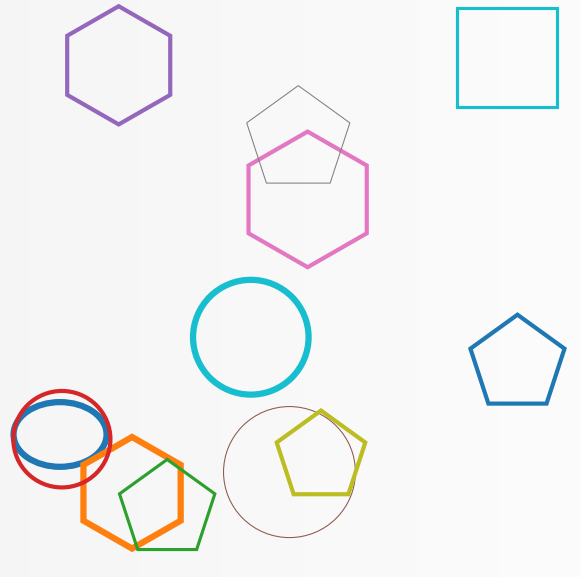[{"shape": "oval", "thickness": 3, "radius": 0.4, "center": [0.103, 0.247]}, {"shape": "pentagon", "thickness": 2, "radius": 0.43, "center": [0.89, 0.369]}, {"shape": "hexagon", "thickness": 3, "radius": 0.48, "center": [0.227, 0.146]}, {"shape": "pentagon", "thickness": 1.5, "radius": 0.43, "center": [0.288, 0.117]}, {"shape": "circle", "thickness": 2, "radius": 0.42, "center": [0.106, 0.239]}, {"shape": "hexagon", "thickness": 2, "radius": 0.51, "center": [0.204, 0.886]}, {"shape": "circle", "thickness": 0.5, "radius": 0.57, "center": [0.498, 0.182]}, {"shape": "hexagon", "thickness": 2, "radius": 0.59, "center": [0.529, 0.654]}, {"shape": "pentagon", "thickness": 0.5, "radius": 0.47, "center": [0.513, 0.758]}, {"shape": "pentagon", "thickness": 2, "radius": 0.4, "center": [0.552, 0.208]}, {"shape": "circle", "thickness": 3, "radius": 0.5, "center": [0.432, 0.415]}, {"shape": "square", "thickness": 1.5, "radius": 0.43, "center": [0.872, 0.9]}]